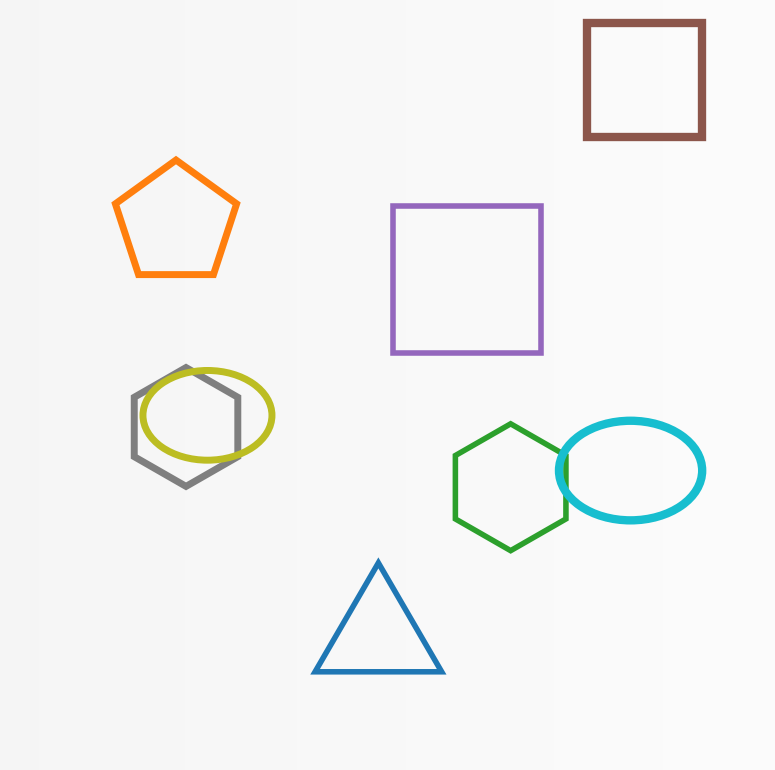[{"shape": "triangle", "thickness": 2, "radius": 0.47, "center": [0.488, 0.175]}, {"shape": "pentagon", "thickness": 2.5, "radius": 0.41, "center": [0.227, 0.71]}, {"shape": "hexagon", "thickness": 2, "radius": 0.41, "center": [0.659, 0.367]}, {"shape": "square", "thickness": 2, "radius": 0.48, "center": [0.603, 0.637]}, {"shape": "square", "thickness": 3, "radius": 0.37, "center": [0.832, 0.896]}, {"shape": "hexagon", "thickness": 2.5, "radius": 0.39, "center": [0.24, 0.445]}, {"shape": "oval", "thickness": 2.5, "radius": 0.42, "center": [0.268, 0.461]}, {"shape": "oval", "thickness": 3, "radius": 0.46, "center": [0.814, 0.389]}]